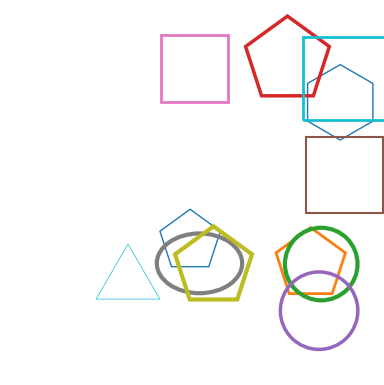[{"shape": "hexagon", "thickness": 1, "radius": 0.49, "center": [0.884, 0.734]}, {"shape": "pentagon", "thickness": 1, "radius": 0.41, "center": [0.494, 0.374]}, {"shape": "pentagon", "thickness": 2, "radius": 0.47, "center": [0.807, 0.314]}, {"shape": "circle", "thickness": 3, "radius": 0.47, "center": [0.834, 0.314]}, {"shape": "pentagon", "thickness": 2.5, "radius": 0.57, "center": [0.747, 0.844]}, {"shape": "circle", "thickness": 2.5, "radius": 0.5, "center": [0.829, 0.193]}, {"shape": "square", "thickness": 1.5, "radius": 0.5, "center": [0.895, 0.545]}, {"shape": "square", "thickness": 2, "radius": 0.43, "center": [0.505, 0.822]}, {"shape": "oval", "thickness": 3, "radius": 0.55, "center": [0.518, 0.316]}, {"shape": "pentagon", "thickness": 3, "radius": 0.53, "center": [0.555, 0.307]}, {"shape": "square", "thickness": 2, "radius": 0.54, "center": [0.896, 0.795]}, {"shape": "triangle", "thickness": 0.5, "radius": 0.48, "center": [0.332, 0.271]}]